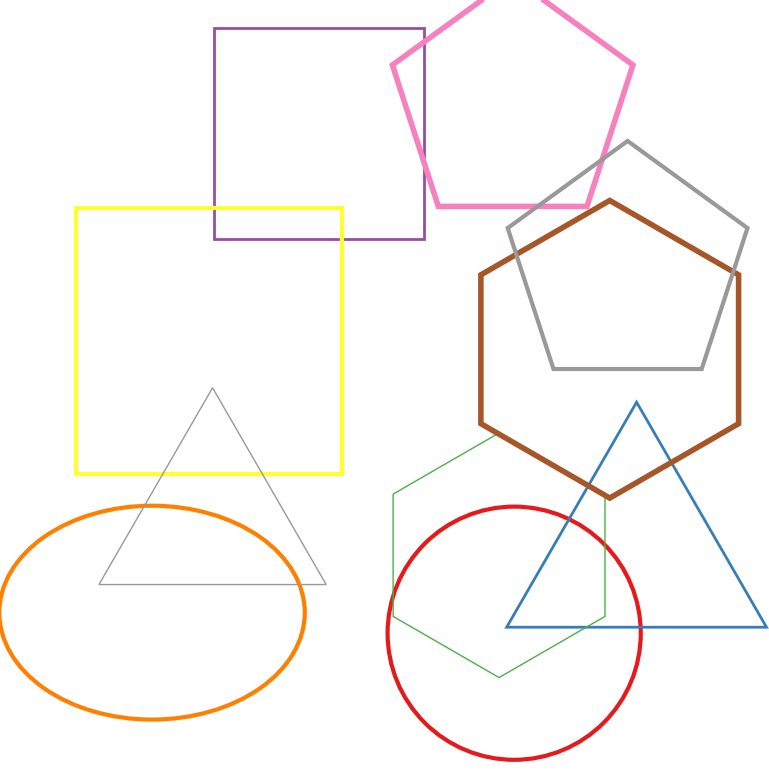[{"shape": "circle", "thickness": 1.5, "radius": 0.82, "center": [0.668, 0.178]}, {"shape": "triangle", "thickness": 1, "radius": 0.97, "center": [0.827, 0.283]}, {"shape": "hexagon", "thickness": 0.5, "radius": 0.79, "center": [0.648, 0.279]}, {"shape": "square", "thickness": 1, "radius": 0.68, "center": [0.414, 0.827]}, {"shape": "oval", "thickness": 1.5, "radius": 0.99, "center": [0.197, 0.204]}, {"shape": "square", "thickness": 1.5, "radius": 0.86, "center": [0.271, 0.557]}, {"shape": "hexagon", "thickness": 2, "radius": 0.97, "center": [0.792, 0.546]}, {"shape": "pentagon", "thickness": 2, "radius": 0.82, "center": [0.666, 0.865]}, {"shape": "triangle", "thickness": 0.5, "radius": 0.85, "center": [0.276, 0.326]}, {"shape": "pentagon", "thickness": 1.5, "radius": 0.82, "center": [0.815, 0.653]}]